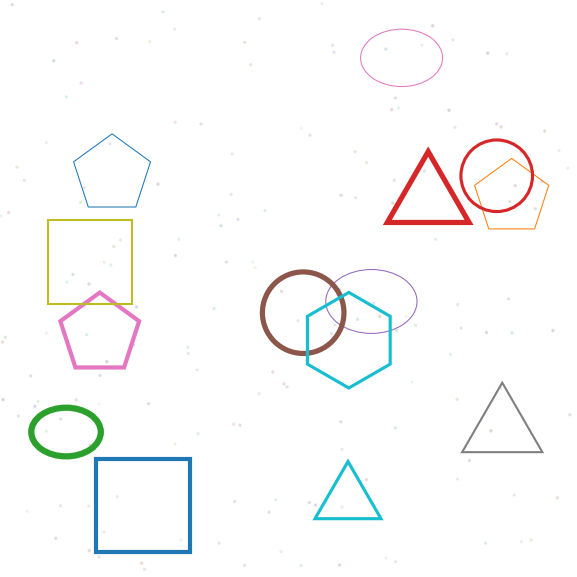[{"shape": "square", "thickness": 2, "radius": 0.41, "center": [0.247, 0.124]}, {"shape": "pentagon", "thickness": 0.5, "radius": 0.35, "center": [0.194, 0.697]}, {"shape": "pentagon", "thickness": 0.5, "radius": 0.34, "center": [0.886, 0.657]}, {"shape": "oval", "thickness": 3, "radius": 0.3, "center": [0.114, 0.251]}, {"shape": "circle", "thickness": 1.5, "radius": 0.31, "center": [0.86, 0.695]}, {"shape": "triangle", "thickness": 2.5, "radius": 0.41, "center": [0.741, 0.655]}, {"shape": "oval", "thickness": 0.5, "radius": 0.4, "center": [0.643, 0.477]}, {"shape": "circle", "thickness": 2.5, "radius": 0.35, "center": [0.525, 0.458]}, {"shape": "oval", "thickness": 0.5, "radius": 0.35, "center": [0.695, 0.899]}, {"shape": "pentagon", "thickness": 2, "radius": 0.36, "center": [0.173, 0.421]}, {"shape": "triangle", "thickness": 1, "radius": 0.4, "center": [0.87, 0.256]}, {"shape": "square", "thickness": 1, "radius": 0.36, "center": [0.156, 0.545]}, {"shape": "triangle", "thickness": 1.5, "radius": 0.33, "center": [0.603, 0.134]}, {"shape": "hexagon", "thickness": 1.5, "radius": 0.41, "center": [0.604, 0.41]}]